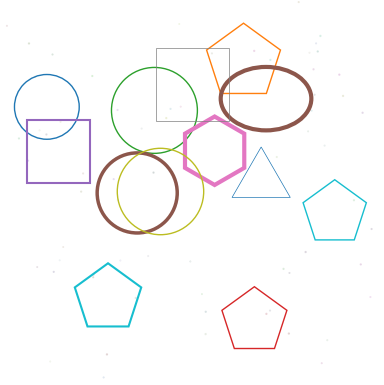[{"shape": "circle", "thickness": 1, "radius": 0.42, "center": [0.122, 0.722]}, {"shape": "triangle", "thickness": 0.5, "radius": 0.44, "center": [0.678, 0.531]}, {"shape": "pentagon", "thickness": 1, "radius": 0.5, "center": [0.633, 0.839]}, {"shape": "circle", "thickness": 1, "radius": 0.56, "center": [0.401, 0.713]}, {"shape": "pentagon", "thickness": 1, "radius": 0.44, "center": [0.661, 0.167]}, {"shape": "square", "thickness": 1.5, "radius": 0.41, "center": [0.152, 0.606]}, {"shape": "oval", "thickness": 3, "radius": 0.59, "center": [0.691, 0.744]}, {"shape": "circle", "thickness": 2.5, "radius": 0.52, "center": [0.356, 0.499]}, {"shape": "hexagon", "thickness": 3, "radius": 0.44, "center": [0.557, 0.608]}, {"shape": "square", "thickness": 0.5, "radius": 0.48, "center": [0.501, 0.78]}, {"shape": "circle", "thickness": 1, "radius": 0.56, "center": [0.417, 0.503]}, {"shape": "pentagon", "thickness": 1, "radius": 0.43, "center": [0.869, 0.447]}, {"shape": "pentagon", "thickness": 1.5, "radius": 0.45, "center": [0.281, 0.225]}]